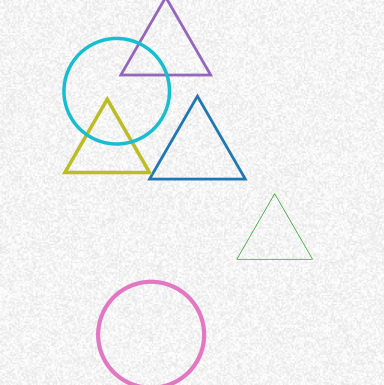[{"shape": "triangle", "thickness": 2, "radius": 0.72, "center": [0.513, 0.607]}, {"shape": "triangle", "thickness": 0.5, "radius": 0.57, "center": [0.713, 0.383]}, {"shape": "triangle", "thickness": 2, "radius": 0.67, "center": [0.431, 0.872]}, {"shape": "circle", "thickness": 3, "radius": 0.69, "center": [0.393, 0.13]}, {"shape": "triangle", "thickness": 2.5, "radius": 0.63, "center": [0.279, 0.615]}, {"shape": "circle", "thickness": 2.5, "radius": 0.69, "center": [0.303, 0.763]}]